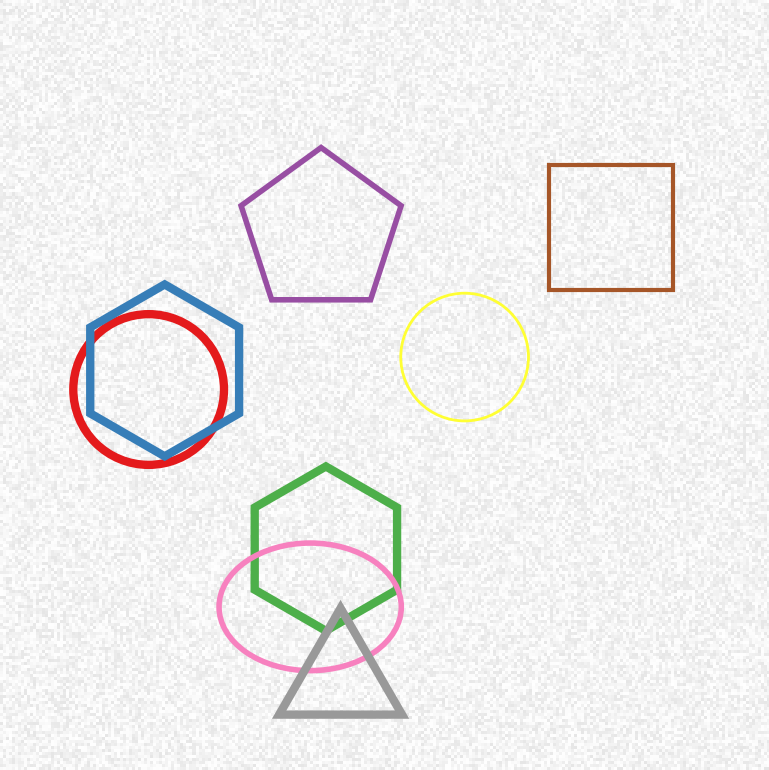[{"shape": "circle", "thickness": 3, "radius": 0.49, "center": [0.193, 0.494]}, {"shape": "hexagon", "thickness": 3, "radius": 0.56, "center": [0.214, 0.519]}, {"shape": "hexagon", "thickness": 3, "radius": 0.53, "center": [0.423, 0.287]}, {"shape": "pentagon", "thickness": 2, "radius": 0.55, "center": [0.417, 0.699]}, {"shape": "circle", "thickness": 1, "radius": 0.41, "center": [0.603, 0.536]}, {"shape": "square", "thickness": 1.5, "radius": 0.4, "center": [0.793, 0.704]}, {"shape": "oval", "thickness": 2, "radius": 0.59, "center": [0.403, 0.212]}, {"shape": "triangle", "thickness": 3, "radius": 0.46, "center": [0.442, 0.118]}]